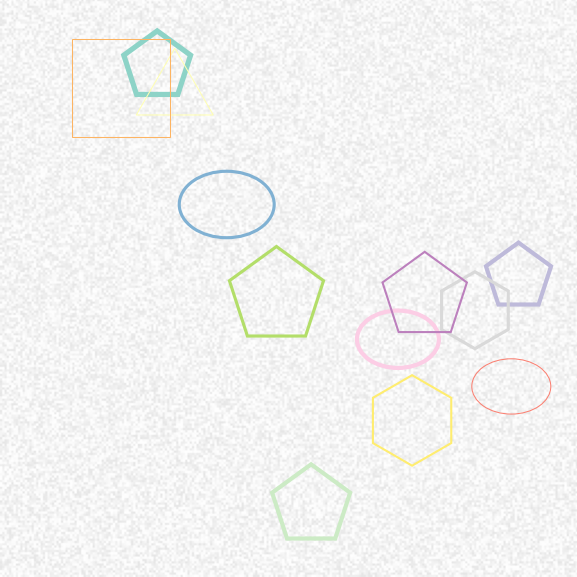[{"shape": "pentagon", "thickness": 2.5, "radius": 0.3, "center": [0.272, 0.885]}, {"shape": "triangle", "thickness": 0.5, "radius": 0.38, "center": [0.303, 0.839]}, {"shape": "pentagon", "thickness": 2, "radius": 0.3, "center": [0.898, 0.52]}, {"shape": "oval", "thickness": 0.5, "radius": 0.34, "center": [0.885, 0.33]}, {"shape": "oval", "thickness": 1.5, "radius": 0.41, "center": [0.393, 0.645]}, {"shape": "square", "thickness": 0.5, "radius": 0.42, "center": [0.21, 0.847]}, {"shape": "pentagon", "thickness": 1.5, "radius": 0.43, "center": [0.479, 0.487]}, {"shape": "oval", "thickness": 2, "radius": 0.35, "center": [0.689, 0.412]}, {"shape": "hexagon", "thickness": 1.5, "radius": 0.33, "center": [0.822, 0.462]}, {"shape": "pentagon", "thickness": 1, "radius": 0.38, "center": [0.735, 0.486]}, {"shape": "pentagon", "thickness": 2, "radius": 0.36, "center": [0.539, 0.124]}, {"shape": "hexagon", "thickness": 1, "radius": 0.39, "center": [0.714, 0.271]}]